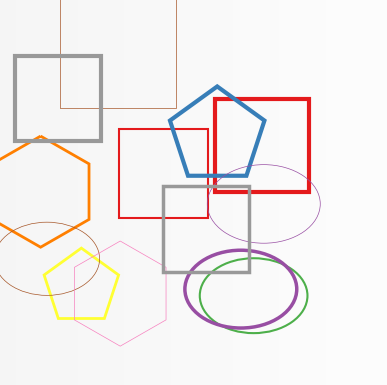[{"shape": "square", "thickness": 1.5, "radius": 0.58, "center": [0.422, 0.549]}, {"shape": "square", "thickness": 3, "radius": 0.6, "center": [0.676, 0.622]}, {"shape": "pentagon", "thickness": 3, "radius": 0.64, "center": [0.561, 0.647]}, {"shape": "oval", "thickness": 1.5, "radius": 0.69, "center": [0.655, 0.232]}, {"shape": "oval", "thickness": 2.5, "radius": 0.72, "center": [0.621, 0.249]}, {"shape": "oval", "thickness": 0.5, "radius": 0.73, "center": [0.681, 0.47]}, {"shape": "hexagon", "thickness": 2, "radius": 0.72, "center": [0.105, 0.502]}, {"shape": "pentagon", "thickness": 2, "radius": 0.51, "center": [0.21, 0.255]}, {"shape": "oval", "thickness": 0.5, "radius": 0.68, "center": [0.121, 0.328]}, {"shape": "square", "thickness": 0.5, "radius": 0.75, "center": [0.304, 0.869]}, {"shape": "hexagon", "thickness": 0.5, "radius": 0.68, "center": [0.31, 0.237]}, {"shape": "square", "thickness": 3, "radius": 0.55, "center": [0.149, 0.744]}, {"shape": "square", "thickness": 2.5, "radius": 0.55, "center": [0.532, 0.405]}]